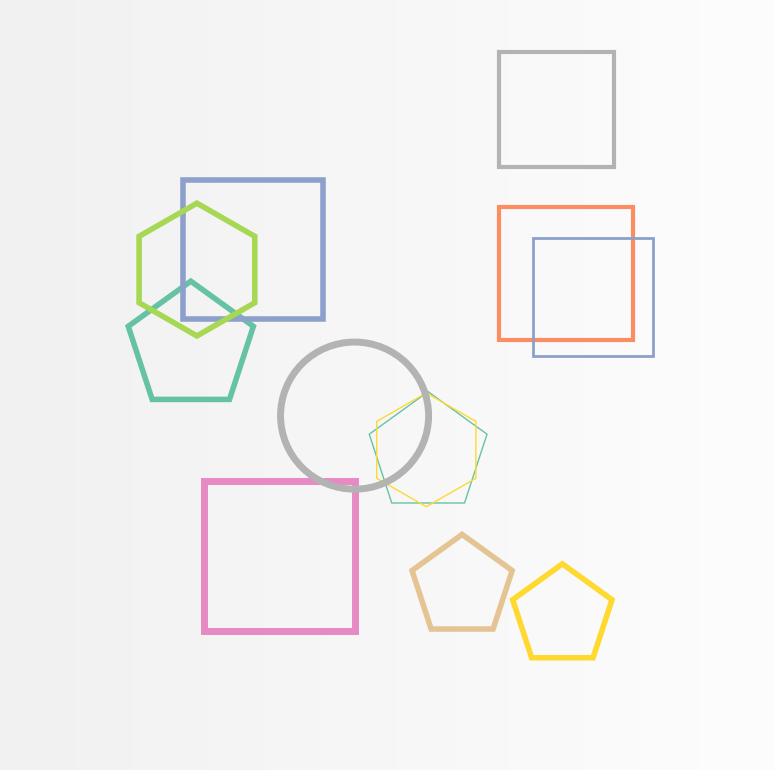[{"shape": "pentagon", "thickness": 2, "radius": 0.42, "center": [0.246, 0.55]}, {"shape": "pentagon", "thickness": 0.5, "radius": 0.4, "center": [0.552, 0.411]}, {"shape": "square", "thickness": 1.5, "radius": 0.43, "center": [0.73, 0.645]}, {"shape": "square", "thickness": 1, "radius": 0.39, "center": [0.765, 0.614]}, {"shape": "square", "thickness": 2, "radius": 0.45, "center": [0.327, 0.676]}, {"shape": "square", "thickness": 2.5, "radius": 0.49, "center": [0.36, 0.278]}, {"shape": "hexagon", "thickness": 2, "radius": 0.43, "center": [0.254, 0.65]}, {"shape": "pentagon", "thickness": 2, "radius": 0.34, "center": [0.726, 0.2]}, {"shape": "hexagon", "thickness": 0.5, "radius": 0.37, "center": [0.55, 0.416]}, {"shape": "pentagon", "thickness": 2, "radius": 0.34, "center": [0.596, 0.238]}, {"shape": "circle", "thickness": 2.5, "radius": 0.48, "center": [0.458, 0.46]}, {"shape": "square", "thickness": 1.5, "radius": 0.37, "center": [0.718, 0.858]}]